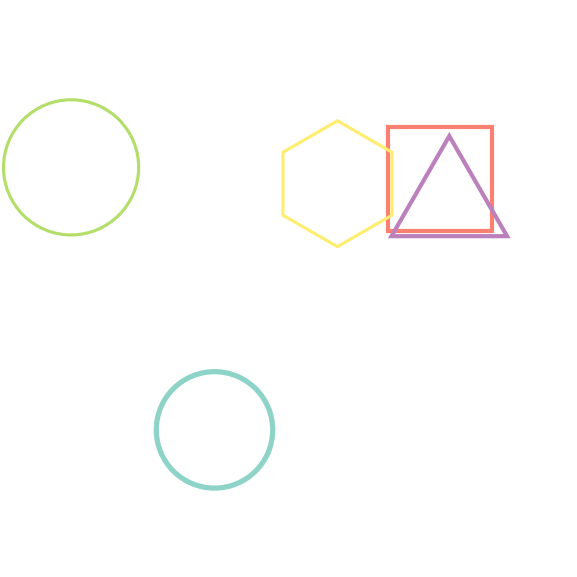[{"shape": "circle", "thickness": 2.5, "radius": 0.5, "center": [0.371, 0.255]}, {"shape": "square", "thickness": 2, "radius": 0.45, "center": [0.762, 0.69]}, {"shape": "circle", "thickness": 1.5, "radius": 0.59, "center": [0.123, 0.709]}, {"shape": "triangle", "thickness": 2, "radius": 0.58, "center": [0.778, 0.648]}, {"shape": "hexagon", "thickness": 1.5, "radius": 0.54, "center": [0.584, 0.681]}]